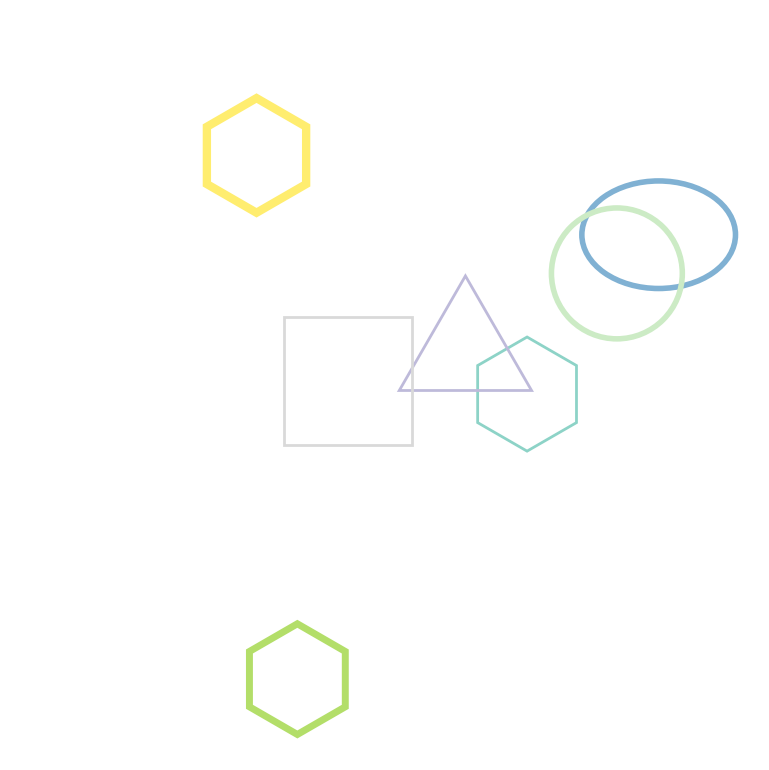[{"shape": "hexagon", "thickness": 1, "radius": 0.37, "center": [0.685, 0.488]}, {"shape": "triangle", "thickness": 1, "radius": 0.5, "center": [0.604, 0.542]}, {"shape": "oval", "thickness": 2, "radius": 0.5, "center": [0.855, 0.695]}, {"shape": "hexagon", "thickness": 2.5, "radius": 0.36, "center": [0.386, 0.118]}, {"shape": "square", "thickness": 1, "radius": 0.42, "center": [0.452, 0.505]}, {"shape": "circle", "thickness": 2, "radius": 0.42, "center": [0.801, 0.645]}, {"shape": "hexagon", "thickness": 3, "radius": 0.37, "center": [0.333, 0.798]}]